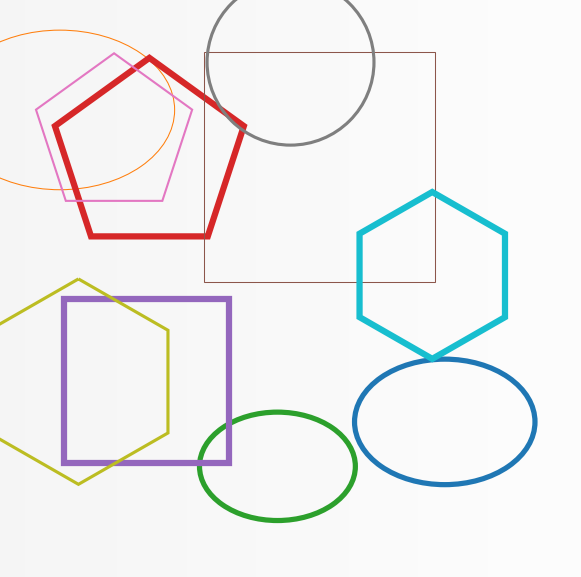[{"shape": "oval", "thickness": 2.5, "radius": 0.78, "center": [0.765, 0.269]}, {"shape": "oval", "thickness": 0.5, "radius": 0.99, "center": [0.103, 0.809]}, {"shape": "oval", "thickness": 2.5, "radius": 0.67, "center": [0.477, 0.192]}, {"shape": "pentagon", "thickness": 3, "radius": 0.85, "center": [0.257, 0.728]}, {"shape": "square", "thickness": 3, "radius": 0.71, "center": [0.252, 0.339]}, {"shape": "square", "thickness": 0.5, "radius": 1.0, "center": [0.549, 0.71]}, {"shape": "pentagon", "thickness": 1, "radius": 0.71, "center": [0.196, 0.766]}, {"shape": "circle", "thickness": 1.5, "radius": 0.72, "center": [0.5, 0.891]}, {"shape": "hexagon", "thickness": 1.5, "radius": 0.89, "center": [0.135, 0.338]}, {"shape": "hexagon", "thickness": 3, "radius": 0.72, "center": [0.744, 0.522]}]